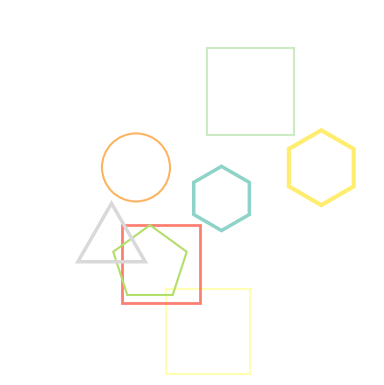[{"shape": "hexagon", "thickness": 2.5, "radius": 0.42, "center": [0.575, 0.485]}, {"shape": "square", "thickness": 1.5, "radius": 0.55, "center": [0.54, 0.139]}, {"shape": "square", "thickness": 2, "radius": 0.51, "center": [0.418, 0.314]}, {"shape": "circle", "thickness": 1.5, "radius": 0.44, "center": [0.353, 0.565]}, {"shape": "pentagon", "thickness": 1.5, "radius": 0.5, "center": [0.39, 0.315]}, {"shape": "triangle", "thickness": 2.5, "radius": 0.51, "center": [0.29, 0.371]}, {"shape": "square", "thickness": 1.5, "radius": 0.56, "center": [0.651, 0.762]}, {"shape": "hexagon", "thickness": 3, "radius": 0.49, "center": [0.834, 0.564]}]